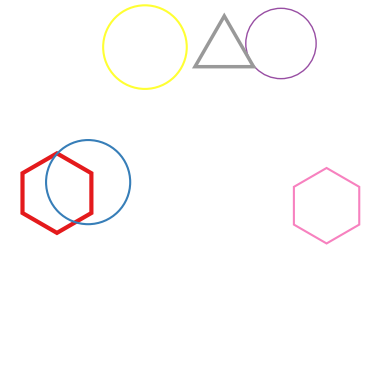[{"shape": "hexagon", "thickness": 3, "radius": 0.52, "center": [0.148, 0.498]}, {"shape": "circle", "thickness": 1.5, "radius": 0.55, "center": [0.229, 0.527]}, {"shape": "circle", "thickness": 1, "radius": 0.46, "center": [0.73, 0.887]}, {"shape": "circle", "thickness": 1.5, "radius": 0.54, "center": [0.377, 0.878]}, {"shape": "hexagon", "thickness": 1.5, "radius": 0.49, "center": [0.848, 0.466]}, {"shape": "triangle", "thickness": 2.5, "radius": 0.44, "center": [0.583, 0.871]}]